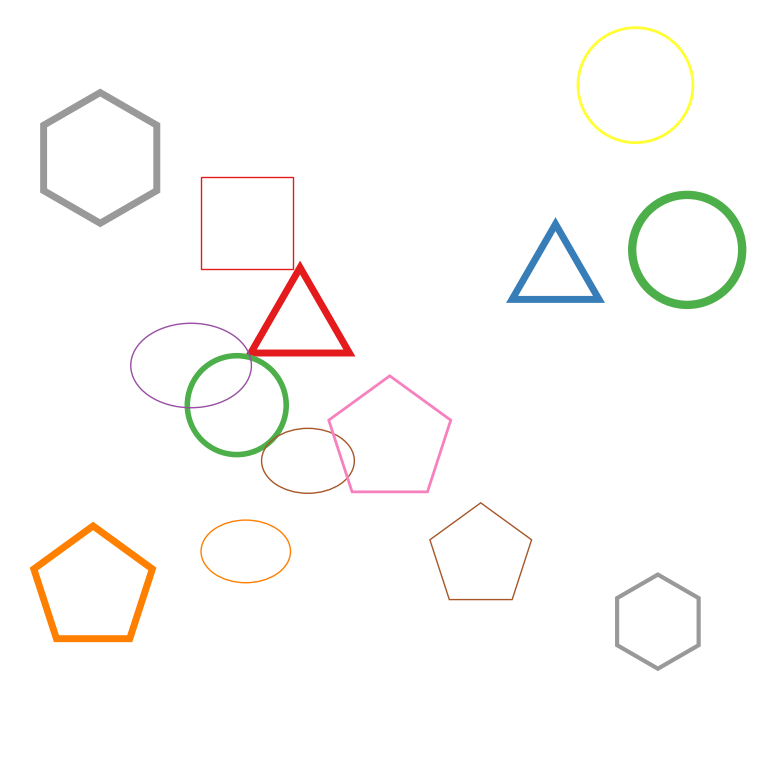[{"shape": "square", "thickness": 0.5, "radius": 0.3, "center": [0.321, 0.71]}, {"shape": "triangle", "thickness": 2.5, "radius": 0.37, "center": [0.39, 0.579]}, {"shape": "triangle", "thickness": 2.5, "radius": 0.33, "center": [0.721, 0.644]}, {"shape": "circle", "thickness": 2, "radius": 0.32, "center": [0.307, 0.474]}, {"shape": "circle", "thickness": 3, "radius": 0.36, "center": [0.892, 0.675]}, {"shape": "oval", "thickness": 0.5, "radius": 0.39, "center": [0.248, 0.525]}, {"shape": "oval", "thickness": 0.5, "radius": 0.29, "center": [0.319, 0.284]}, {"shape": "pentagon", "thickness": 2.5, "radius": 0.4, "center": [0.121, 0.236]}, {"shape": "circle", "thickness": 1, "radius": 0.37, "center": [0.825, 0.889]}, {"shape": "oval", "thickness": 0.5, "radius": 0.3, "center": [0.4, 0.402]}, {"shape": "pentagon", "thickness": 0.5, "radius": 0.35, "center": [0.624, 0.278]}, {"shape": "pentagon", "thickness": 1, "radius": 0.42, "center": [0.506, 0.429]}, {"shape": "hexagon", "thickness": 2.5, "radius": 0.42, "center": [0.13, 0.795]}, {"shape": "hexagon", "thickness": 1.5, "radius": 0.31, "center": [0.854, 0.193]}]